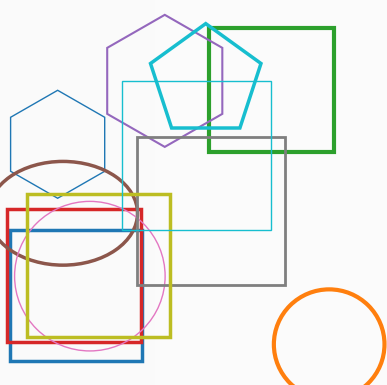[{"shape": "hexagon", "thickness": 1, "radius": 0.7, "center": [0.149, 0.625]}, {"shape": "square", "thickness": 2.5, "radius": 0.85, "center": [0.196, 0.232]}, {"shape": "circle", "thickness": 3, "radius": 0.71, "center": [0.849, 0.106]}, {"shape": "square", "thickness": 3, "radius": 0.81, "center": [0.7, 0.767]}, {"shape": "square", "thickness": 2.5, "radius": 0.86, "center": [0.191, 0.284]}, {"shape": "hexagon", "thickness": 1.5, "radius": 0.86, "center": [0.425, 0.79]}, {"shape": "oval", "thickness": 2.5, "radius": 0.96, "center": [0.162, 0.446]}, {"shape": "circle", "thickness": 1, "radius": 0.97, "center": [0.232, 0.283]}, {"shape": "square", "thickness": 2, "radius": 0.96, "center": [0.545, 0.452]}, {"shape": "square", "thickness": 2.5, "radius": 0.92, "center": [0.255, 0.31]}, {"shape": "pentagon", "thickness": 2.5, "radius": 0.75, "center": [0.531, 0.789]}, {"shape": "square", "thickness": 1, "radius": 0.97, "center": [0.507, 0.597]}]